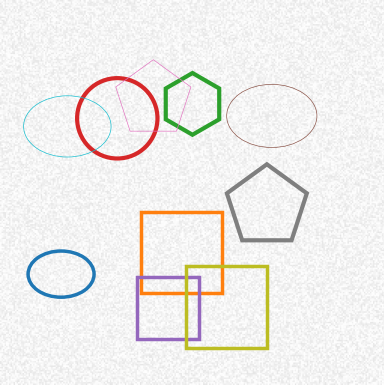[{"shape": "oval", "thickness": 2.5, "radius": 0.43, "center": [0.159, 0.288]}, {"shape": "square", "thickness": 2.5, "radius": 0.53, "center": [0.472, 0.343]}, {"shape": "hexagon", "thickness": 3, "radius": 0.4, "center": [0.5, 0.73]}, {"shape": "circle", "thickness": 3, "radius": 0.52, "center": [0.305, 0.693]}, {"shape": "square", "thickness": 2.5, "radius": 0.4, "center": [0.436, 0.201]}, {"shape": "oval", "thickness": 0.5, "radius": 0.59, "center": [0.706, 0.699]}, {"shape": "pentagon", "thickness": 0.5, "radius": 0.51, "center": [0.398, 0.742]}, {"shape": "pentagon", "thickness": 3, "radius": 0.55, "center": [0.693, 0.464]}, {"shape": "square", "thickness": 2.5, "radius": 0.53, "center": [0.588, 0.202]}, {"shape": "oval", "thickness": 0.5, "radius": 0.57, "center": [0.175, 0.672]}]